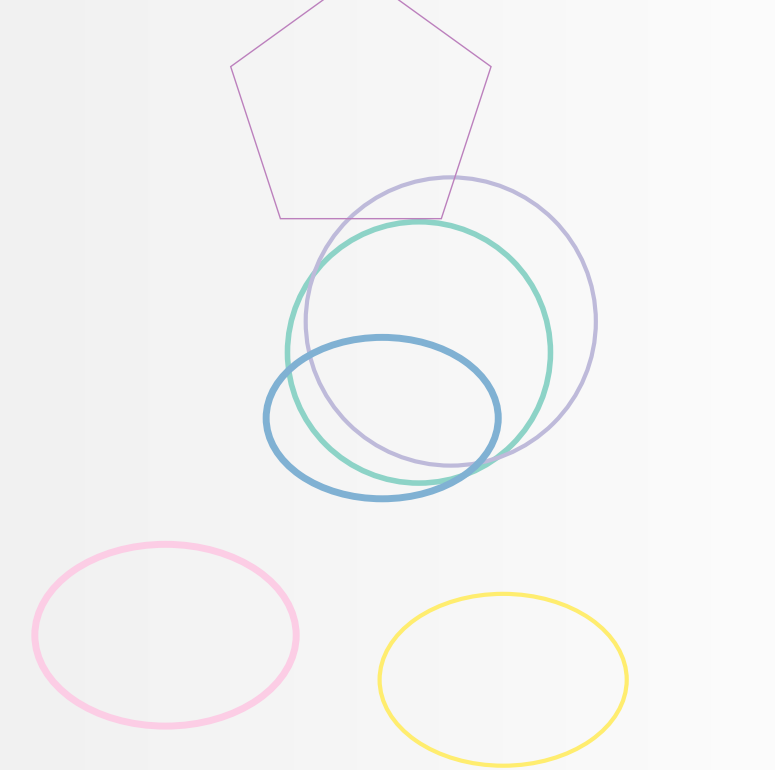[{"shape": "circle", "thickness": 2, "radius": 0.85, "center": [0.541, 0.542]}, {"shape": "circle", "thickness": 1.5, "radius": 0.94, "center": [0.582, 0.582]}, {"shape": "oval", "thickness": 2.5, "radius": 0.75, "center": [0.493, 0.457]}, {"shape": "oval", "thickness": 2.5, "radius": 0.84, "center": [0.214, 0.175]}, {"shape": "pentagon", "thickness": 0.5, "radius": 0.88, "center": [0.466, 0.859]}, {"shape": "oval", "thickness": 1.5, "radius": 0.8, "center": [0.649, 0.117]}]